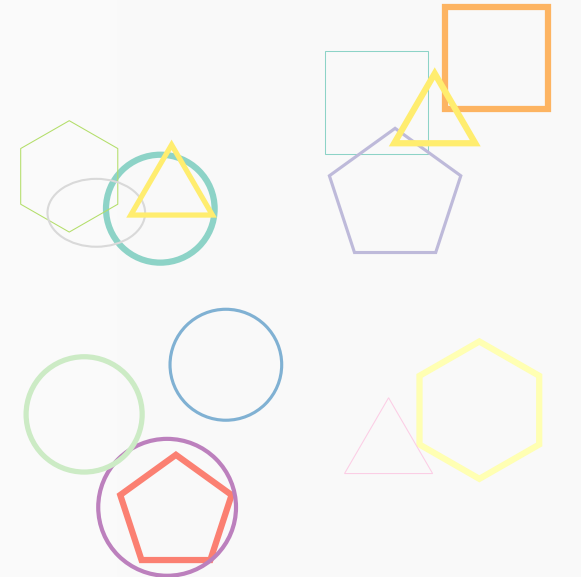[{"shape": "square", "thickness": 0.5, "radius": 0.45, "center": [0.648, 0.821]}, {"shape": "circle", "thickness": 3, "radius": 0.47, "center": [0.276, 0.638]}, {"shape": "hexagon", "thickness": 3, "radius": 0.59, "center": [0.825, 0.289]}, {"shape": "pentagon", "thickness": 1.5, "radius": 0.59, "center": [0.68, 0.658]}, {"shape": "pentagon", "thickness": 3, "radius": 0.5, "center": [0.303, 0.111]}, {"shape": "circle", "thickness": 1.5, "radius": 0.48, "center": [0.389, 0.368]}, {"shape": "square", "thickness": 3, "radius": 0.44, "center": [0.855, 0.898]}, {"shape": "hexagon", "thickness": 0.5, "radius": 0.48, "center": [0.119, 0.694]}, {"shape": "triangle", "thickness": 0.5, "radius": 0.44, "center": [0.669, 0.223]}, {"shape": "oval", "thickness": 1, "radius": 0.42, "center": [0.166, 0.631]}, {"shape": "circle", "thickness": 2, "radius": 0.59, "center": [0.288, 0.121]}, {"shape": "circle", "thickness": 2.5, "radius": 0.5, "center": [0.145, 0.282]}, {"shape": "triangle", "thickness": 2.5, "radius": 0.41, "center": [0.295, 0.667]}, {"shape": "triangle", "thickness": 3, "radius": 0.4, "center": [0.748, 0.791]}]